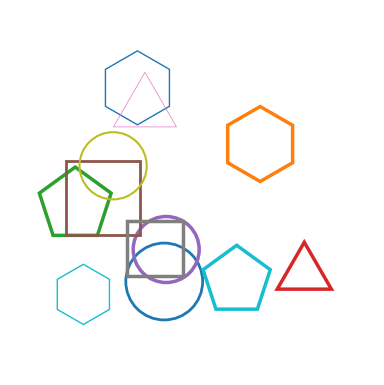[{"shape": "circle", "thickness": 2, "radius": 0.5, "center": [0.427, 0.269]}, {"shape": "hexagon", "thickness": 1, "radius": 0.48, "center": [0.357, 0.772]}, {"shape": "hexagon", "thickness": 2.5, "radius": 0.49, "center": [0.676, 0.626]}, {"shape": "pentagon", "thickness": 2.5, "radius": 0.49, "center": [0.195, 0.468]}, {"shape": "triangle", "thickness": 2.5, "radius": 0.41, "center": [0.79, 0.29]}, {"shape": "circle", "thickness": 2.5, "radius": 0.43, "center": [0.432, 0.352]}, {"shape": "square", "thickness": 2, "radius": 0.48, "center": [0.268, 0.486]}, {"shape": "triangle", "thickness": 0.5, "radius": 0.47, "center": [0.377, 0.718]}, {"shape": "square", "thickness": 2.5, "radius": 0.36, "center": [0.403, 0.355]}, {"shape": "circle", "thickness": 1.5, "radius": 0.44, "center": [0.294, 0.569]}, {"shape": "hexagon", "thickness": 1, "radius": 0.39, "center": [0.217, 0.235]}, {"shape": "pentagon", "thickness": 2.5, "radius": 0.46, "center": [0.615, 0.271]}]